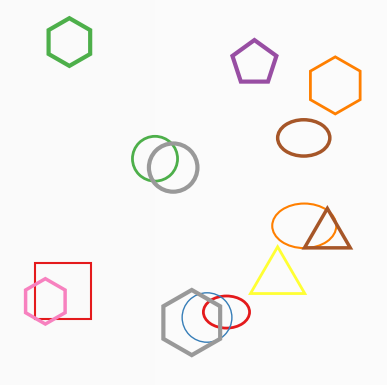[{"shape": "square", "thickness": 1.5, "radius": 0.36, "center": [0.162, 0.244]}, {"shape": "oval", "thickness": 2, "radius": 0.3, "center": [0.584, 0.189]}, {"shape": "circle", "thickness": 1, "radius": 0.32, "center": [0.534, 0.175]}, {"shape": "circle", "thickness": 2, "radius": 0.29, "center": [0.4, 0.588]}, {"shape": "hexagon", "thickness": 3, "radius": 0.31, "center": [0.179, 0.891]}, {"shape": "pentagon", "thickness": 3, "radius": 0.3, "center": [0.657, 0.836]}, {"shape": "oval", "thickness": 1.5, "radius": 0.41, "center": [0.785, 0.413]}, {"shape": "hexagon", "thickness": 2, "radius": 0.37, "center": [0.865, 0.778]}, {"shape": "triangle", "thickness": 2, "radius": 0.4, "center": [0.716, 0.278]}, {"shape": "oval", "thickness": 2.5, "radius": 0.34, "center": [0.784, 0.642]}, {"shape": "triangle", "thickness": 2.5, "radius": 0.34, "center": [0.845, 0.39]}, {"shape": "hexagon", "thickness": 2.5, "radius": 0.29, "center": [0.117, 0.217]}, {"shape": "circle", "thickness": 3, "radius": 0.31, "center": [0.447, 0.565]}, {"shape": "hexagon", "thickness": 3, "radius": 0.42, "center": [0.495, 0.162]}]